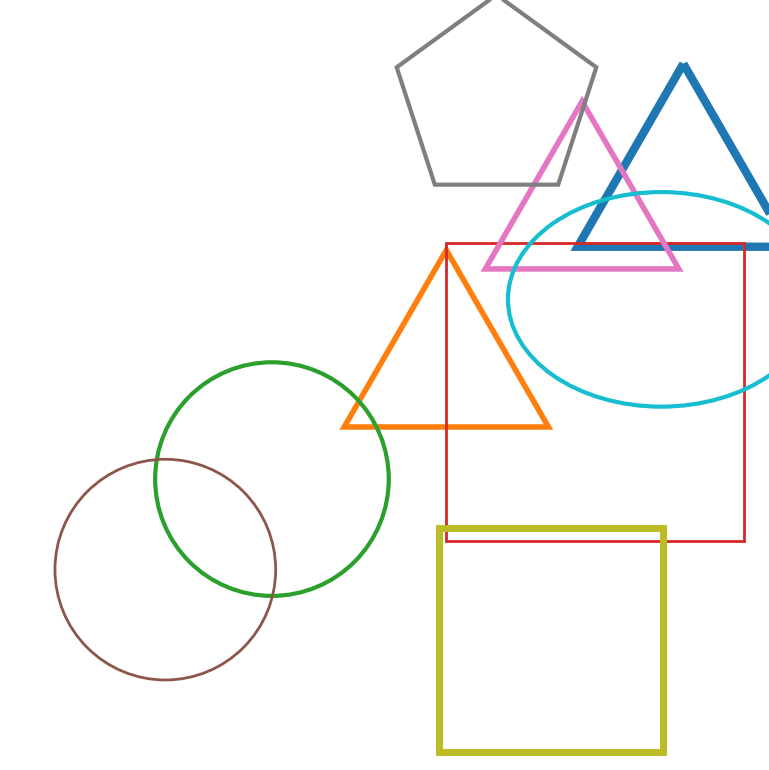[{"shape": "triangle", "thickness": 3, "radius": 0.79, "center": [0.887, 0.759]}, {"shape": "triangle", "thickness": 2, "radius": 0.77, "center": [0.58, 0.522]}, {"shape": "circle", "thickness": 1.5, "radius": 0.76, "center": [0.353, 0.378]}, {"shape": "square", "thickness": 1, "radius": 0.97, "center": [0.773, 0.491]}, {"shape": "circle", "thickness": 1, "radius": 0.72, "center": [0.215, 0.26]}, {"shape": "triangle", "thickness": 2, "radius": 0.73, "center": [0.756, 0.723]}, {"shape": "pentagon", "thickness": 1.5, "radius": 0.68, "center": [0.645, 0.87]}, {"shape": "square", "thickness": 2.5, "radius": 0.73, "center": [0.716, 0.169]}, {"shape": "oval", "thickness": 1.5, "radius": 1.0, "center": [0.859, 0.611]}]